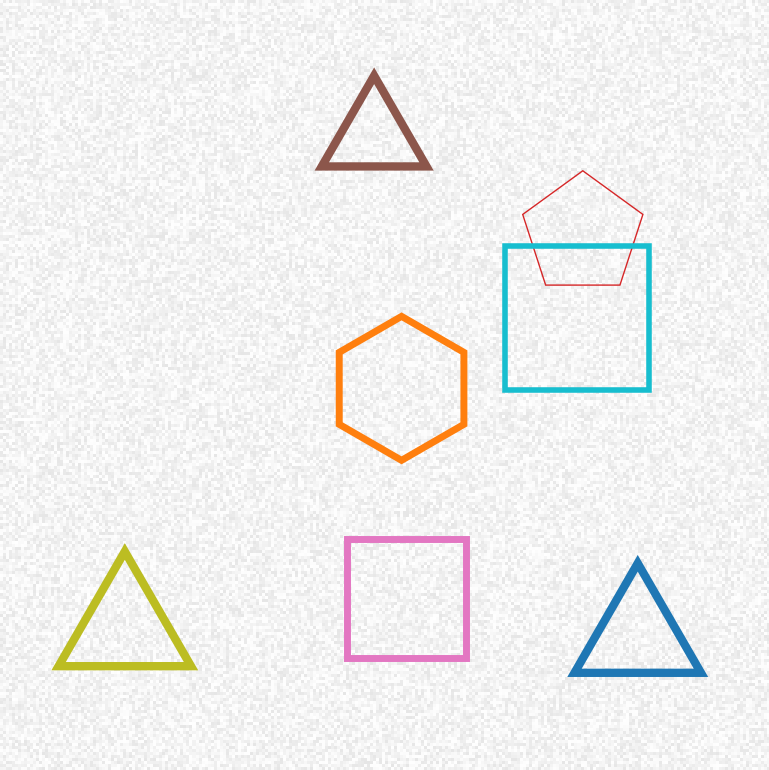[{"shape": "triangle", "thickness": 3, "radius": 0.47, "center": [0.828, 0.174]}, {"shape": "hexagon", "thickness": 2.5, "radius": 0.47, "center": [0.522, 0.496]}, {"shape": "pentagon", "thickness": 0.5, "radius": 0.41, "center": [0.757, 0.696]}, {"shape": "triangle", "thickness": 3, "radius": 0.39, "center": [0.486, 0.823]}, {"shape": "square", "thickness": 2.5, "radius": 0.39, "center": [0.528, 0.222]}, {"shape": "triangle", "thickness": 3, "radius": 0.5, "center": [0.162, 0.184]}, {"shape": "square", "thickness": 2, "radius": 0.47, "center": [0.749, 0.587]}]